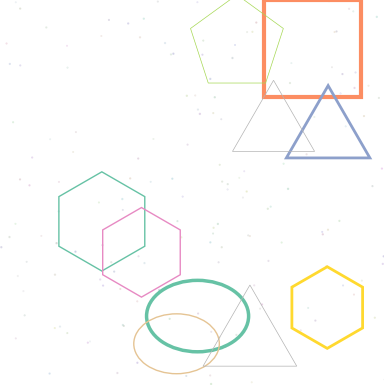[{"shape": "hexagon", "thickness": 1, "radius": 0.64, "center": [0.265, 0.425]}, {"shape": "oval", "thickness": 2.5, "radius": 0.66, "center": [0.513, 0.179]}, {"shape": "square", "thickness": 3, "radius": 0.63, "center": [0.812, 0.874]}, {"shape": "triangle", "thickness": 2, "radius": 0.63, "center": [0.852, 0.652]}, {"shape": "hexagon", "thickness": 1, "radius": 0.58, "center": [0.367, 0.345]}, {"shape": "pentagon", "thickness": 0.5, "radius": 0.63, "center": [0.615, 0.887]}, {"shape": "hexagon", "thickness": 2, "radius": 0.53, "center": [0.85, 0.201]}, {"shape": "oval", "thickness": 1, "radius": 0.56, "center": [0.459, 0.107]}, {"shape": "triangle", "thickness": 0.5, "radius": 0.62, "center": [0.71, 0.668]}, {"shape": "triangle", "thickness": 0.5, "radius": 0.7, "center": [0.649, 0.119]}]